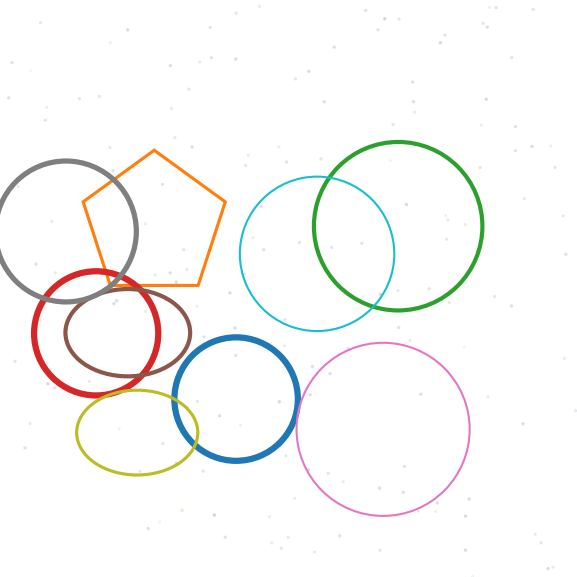[{"shape": "circle", "thickness": 3, "radius": 0.53, "center": [0.409, 0.308]}, {"shape": "pentagon", "thickness": 1.5, "radius": 0.65, "center": [0.267, 0.61]}, {"shape": "circle", "thickness": 2, "radius": 0.73, "center": [0.689, 0.607]}, {"shape": "circle", "thickness": 3, "radius": 0.54, "center": [0.167, 0.422]}, {"shape": "oval", "thickness": 2, "radius": 0.54, "center": [0.221, 0.423]}, {"shape": "circle", "thickness": 1, "radius": 0.75, "center": [0.663, 0.256]}, {"shape": "circle", "thickness": 2.5, "radius": 0.61, "center": [0.114, 0.598]}, {"shape": "oval", "thickness": 1.5, "radius": 0.52, "center": [0.238, 0.25]}, {"shape": "circle", "thickness": 1, "radius": 0.67, "center": [0.549, 0.56]}]